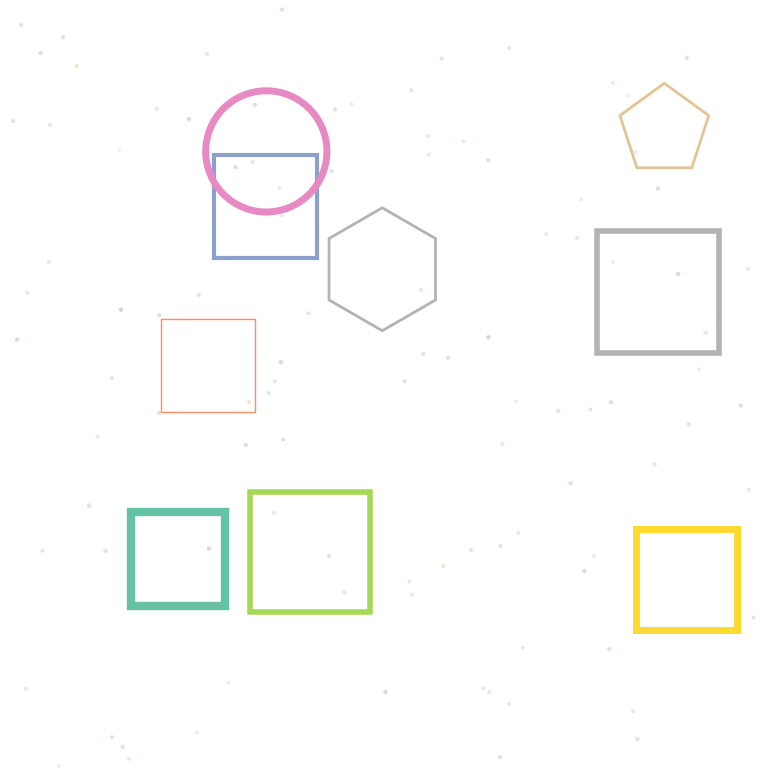[{"shape": "square", "thickness": 3, "radius": 0.3, "center": [0.231, 0.274]}, {"shape": "square", "thickness": 0.5, "radius": 0.3, "center": [0.27, 0.525]}, {"shape": "square", "thickness": 1.5, "radius": 0.33, "center": [0.345, 0.732]}, {"shape": "circle", "thickness": 2.5, "radius": 0.39, "center": [0.346, 0.803]}, {"shape": "square", "thickness": 2, "radius": 0.39, "center": [0.402, 0.283]}, {"shape": "square", "thickness": 2.5, "radius": 0.33, "center": [0.891, 0.248]}, {"shape": "pentagon", "thickness": 1, "radius": 0.3, "center": [0.863, 0.831]}, {"shape": "hexagon", "thickness": 1, "radius": 0.4, "center": [0.496, 0.65]}, {"shape": "square", "thickness": 2, "radius": 0.4, "center": [0.854, 0.62]}]